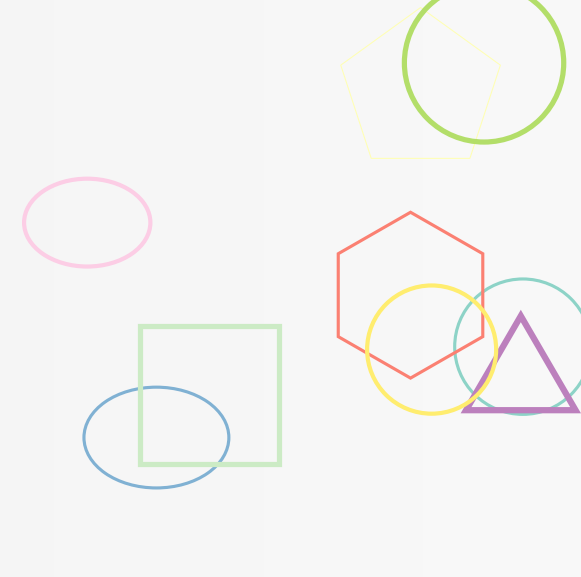[{"shape": "circle", "thickness": 1.5, "radius": 0.59, "center": [0.899, 0.399]}, {"shape": "pentagon", "thickness": 0.5, "radius": 0.72, "center": [0.724, 0.842]}, {"shape": "hexagon", "thickness": 1.5, "radius": 0.72, "center": [0.706, 0.488]}, {"shape": "oval", "thickness": 1.5, "radius": 0.62, "center": [0.269, 0.241]}, {"shape": "circle", "thickness": 2.5, "radius": 0.69, "center": [0.833, 0.89]}, {"shape": "oval", "thickness": 2, "radius": 0.54, "center": [0.15, 0.614]}, {"shape": "triangle", "thickness": 3, "radius": 0.54, "center": [0.896, 0.343]}, {"shape": "square", "thickness": 2.5, "radius": 0.59, "center": [0.36, 0.315]}, {"shape": "circle", "thickness": 2, "radius": 0.56, "center": [0.743, 0.394]}]